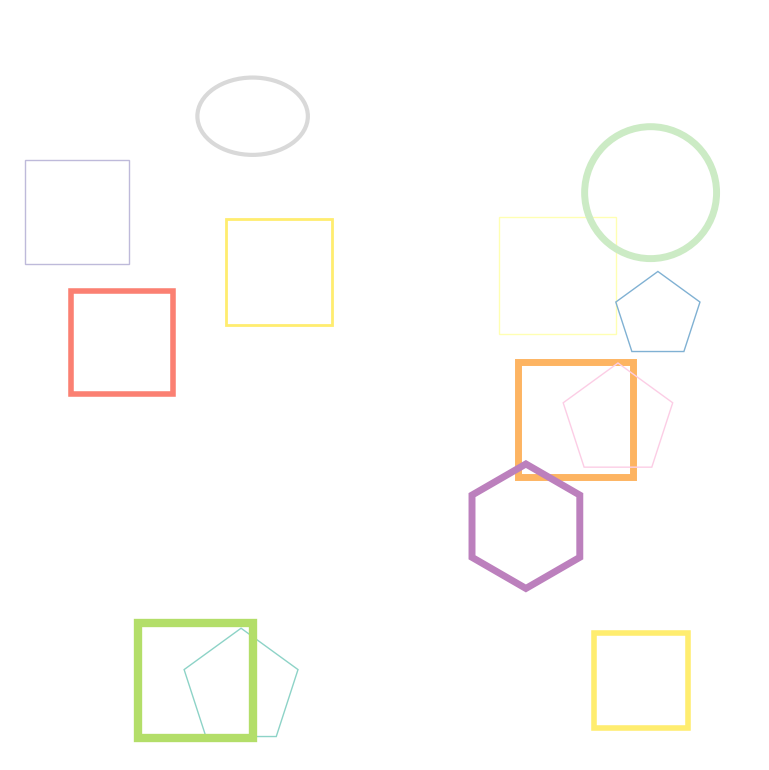[{"shape": "pentagon", "thickness": 0.5, "radius": 0.39, "center": [0.313, 0.106]}, {"shape": "square", "thickness": 0.5, "radius": 0.38, "center": [0.724, 0.642]}, {"shape": "square", "thickness": 0.5, "radius": 0.34, "center": [0.101, 0.725]}, {"shape": "square", "thickness": 2, "radius": 0.33, "center": [0.159, 0.555]}, {"shape": "pentagon", "thickness": 0.5, "radius": 0.29, "center": [0.854, 0.59]}, {"shape": "square", "thickness": 2.5, "radius": 0.37, "center": [0.747, 0.455]}, {"shape": "square", "thickness": 3, "radius": 0.38, "center": [0.254, 0.116]}, {"shape": "pentagon", "thickness": 0.5, "radius": 0.37, "center": [0.803, 0.454]}, {"shape": "oval", "thickness": 1.5, "radius": 0.36, "center": [0.328, 0.849]}, {"shape": "hexagon", "thickness": 2.5, "radius": 0.4, "center": [0.683, 0.317]}, {"shape": "circle", "thickness": 2.5, "radius": 0.43, "center": [0.845, 0.75]}, {"shape": "square", "thickness": 1, "radius": 0.34, "center": [0.363, 0.647]}, {"shape": "square", "thickness": 2, "radius": 0.31, "center": [0.832, 0.116]}]